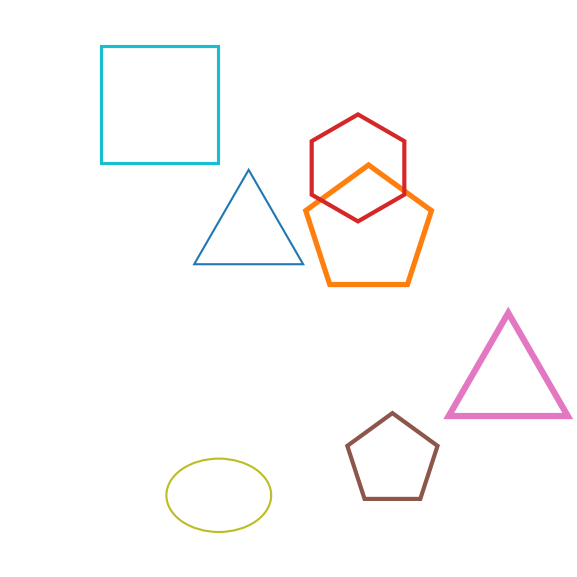[{"shape": "triangle", "thickness": 1, "radius": 0.54, "center": [0.431, 0.596]}, {"shape": "pentagon", "thickness": 2.5, "radius": 0.57, "center": [0.638, 0.599]}, {"shape": "hexagon", "thickness": 2, "radius": 0.46, "center": [0.62, 0.708]}, {"shape": "pentagon", "thickness": 2, "radius": 0.41, "center": [0.68, 0.202]}, {"shape": "triangle", "thickness": 3, "radius": 0.6, "center": [0.88, 0.338]}, {"shape": "oval", "thickness": 1, "radius": 0.45, "center": [0.379, 0.141]}, {"shape": "square", "thickness": 1.5, "radius": 0.51, "center": [0.276, 0.818]}]